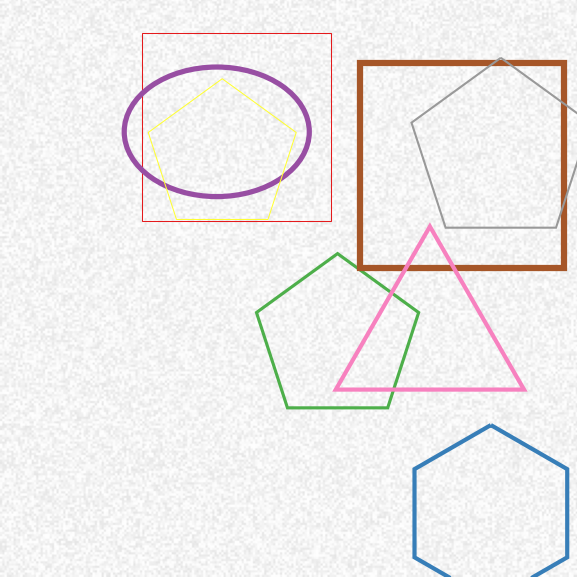[{"shape": "square", "thickness": 0.5, "radius": 0.81, "center": [0.41, 0.779]}, {"shape": "hexagon", "thickness": 2, "radius": 0.76, "center": [0.85, 0.11]}, {"shape": "pentagon", "thickness": 1.5, "radius": 0.74, "center": [0.585, 0.412]}, {"shape": "oval", "thickness": 2.5, "radius": 0.8, "center": [0.375, 0.771]}, {"shape": "pentagon", "thickness": 0.5, "radius": 0.67, "center": [0.385, 0.728]}, {"shape": "square", "thickness": 3, "radius": 0.89, "center": [0.8, 0.712]}, {"shape": "triangle", "thickness": 2, "radius": 0.94, "center": [0.744, 0.419]}, {"shape": "pentagon", "thickness": 1, "radius": 0.81, "center": [0.867, 0.736]}]